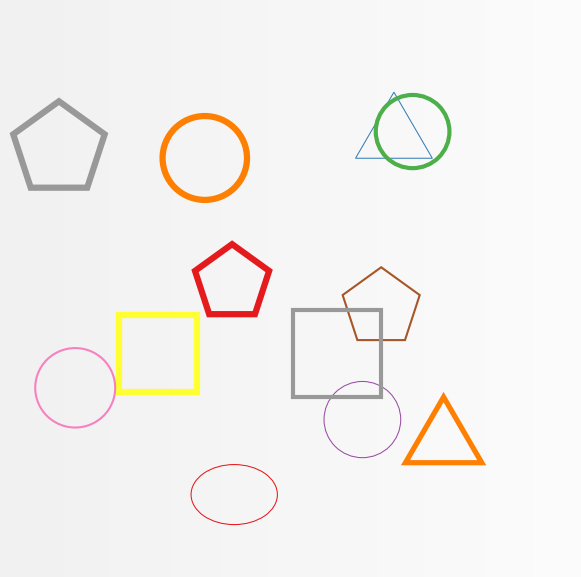[{"shape": "oval", "thickness": 0.5, "radius": 0.37, "center": [0.403, 0.143]}, {"shape": "pentagon", "thickness": 3, "radius": 0.34, "center": [0.399, 0.509]}, {"shape": "triangle", "thickness": 0.5, "radius": 0.38, "center": [0.678, 0.763]}, {"shape": "circle", "thickness": 2, "radius": 0.32, "center": [0.71, 0.771]}, {"shape": "circle", "thickness": 0.5, "radius": 0.33, "center": [0.623, 0.273]}, {"shape": "circle", "thickness": 3, "radius": 0.36, "center": [0.352, 0.726]}, {"shape": "triangle", "thickness": 2.5, "radius": 0.38, "center": [0.763, 0.236]}, {"shape": "square", "thickness": 3, "radius": 0.33, "center": [0.272, 0.387]}, {"shape": "pentagon", "thickness": 1, "radius": 0.35, "center": [0.656, 0.467]}, {"shape": "circle", "thickness": 1, "radius": 0.34, "center": [0.129, 0.328]}, {"shape": "square", "thickness": 2, "radius": 0.38, "center": [0.58, 0.387]}, {"shape": "pentagon", "thickness": 3, "radius": 0.41, "center": [0.101, 0.741]}]